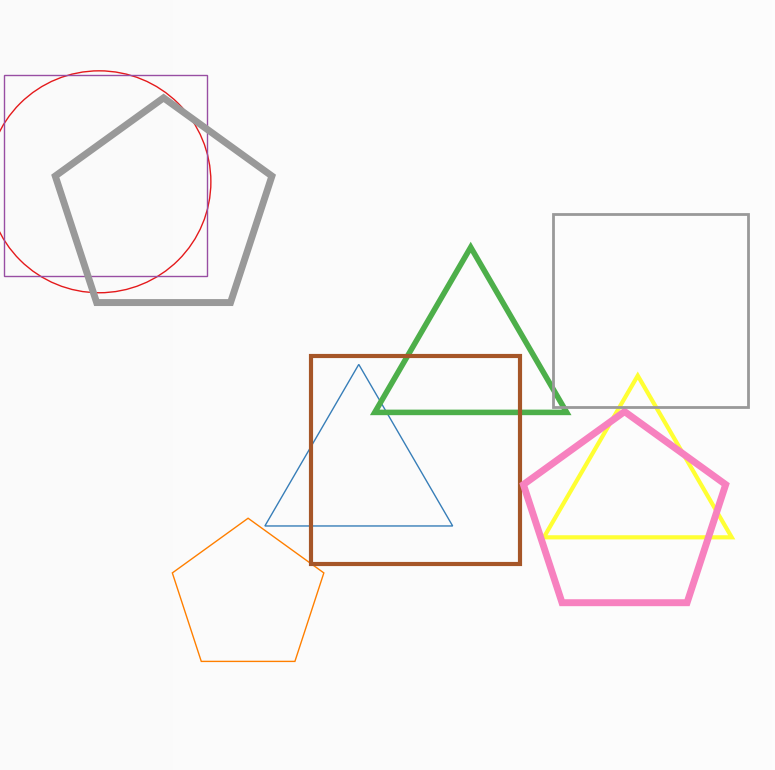[{"shape": "circle", "thickness": 0.5, "radius": 0.72, "center": [0.128, 0.764]}, {"shape": "triangle", "thickness": 0.5, "radius": 0.7, "center": [0.463, 0.387]}, {"shape": "triangle", "thickness": 2, "radius": 0.71, "center": [0.607, 0.536]}, {"shape": "square", "thickness": 0.5, "radius": 0.65, "center": [0.136, 0.772]}, {"shape": "pentagon", "thickness": 0.5, "radius": 0.51, "center": [0.32, 0.224]}, {"shape": "triangle", "thickness": 1.5, "radius": 0.7, "center": [0.823, 0.372]}, {"shape": "square", "thickness": 1.5, "radius": 0.67, "center": [0.536, 0.403]}, {"shape": "pentagon", "thickness": 2.5, "radius": 0.69, "center": [0.806, 0.328]}, {"shape": "square", "thickness": 1, "radius": 0.63, "center": [0.839, 0.597]}, {"shape": "pentagon", "thickness": 2.5, "radius": 0.73, "center": [0.211, 0.726]}]